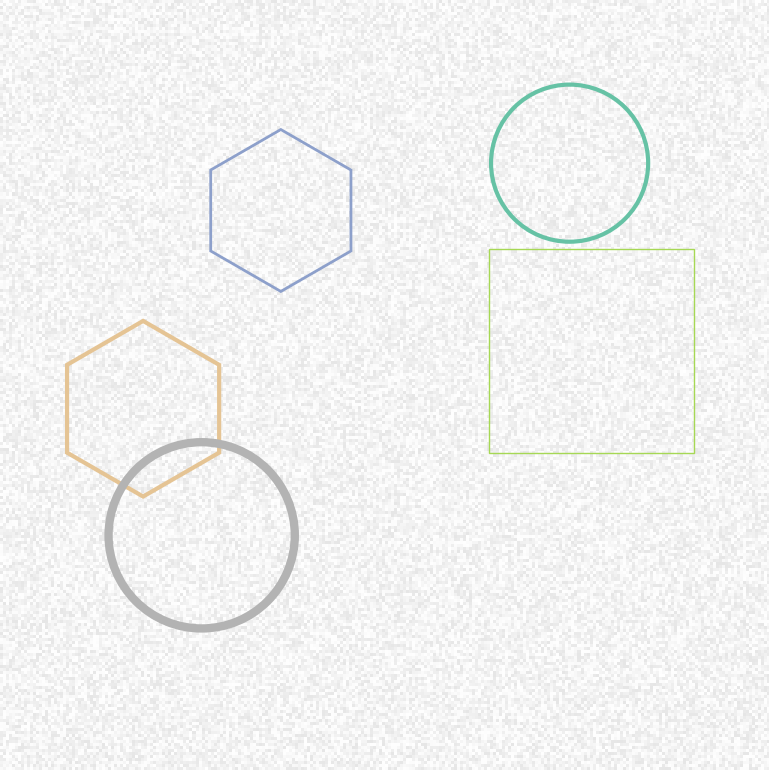[{"shape": "circle", "thickness": 1.5, "radius": 0.51, "center": [0.74, 0.788]}, {"shape": "hexagon", "thickness": 1, "radius": 0.53, "center": [0.365, 0.727]}, {"shape": "square", "thickness": 0.5, "radius": 0.66, "center": [0.768, 0.544]}, {"shape": "hexagon", "thickness": 1.5, "radius": 0.57, "center": [0.186, 0.469]}, {"shape": "circle", "thickness": 3, "radius": 0.6, "center": [0.262, 0.305]}]